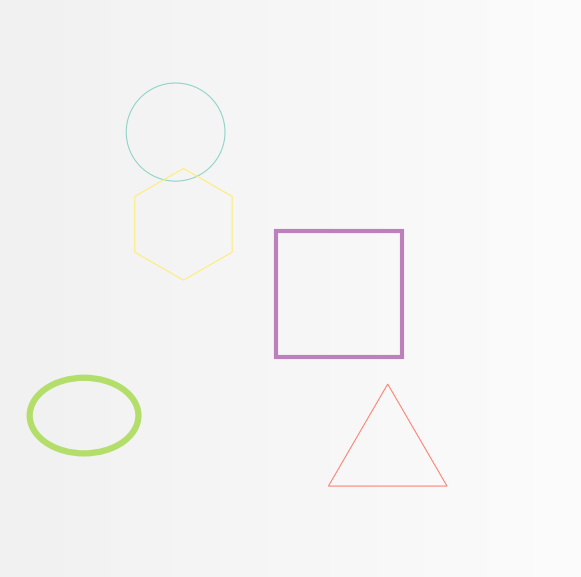[{"shape": "circle", "thickness": 0.5, "radius": 0.42, "center": [0.302, 0.77]}, {"shape": "triangle", "thickness": 0.5, "radius": 0.59, "center": [0.667, 0.216]}, {"shape": "oval", "thickness": 3, "radius": 0.47, "center": [0.145, 0.28]}, {"shape": "square", "thickness": 2, "radius": 0.54, "center": [0.583, 0.49]}, {"shape": "hexagon", "thickness": 0.5, "radius": 0.48, "center": [0.316, 0.611]}]